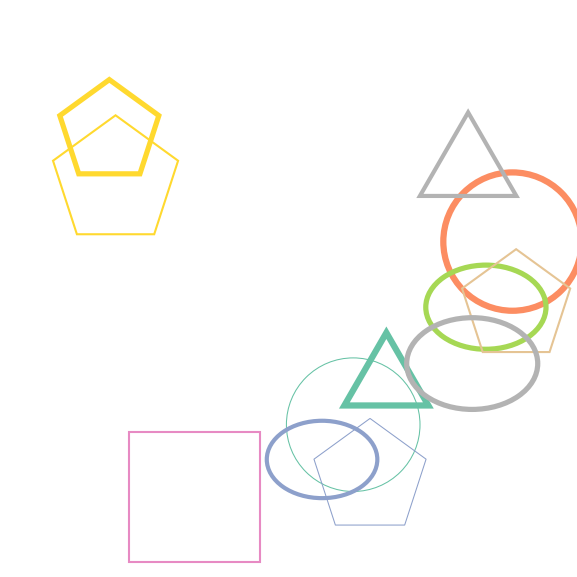[{"shape": "triangle", "thickness": 3, "radius": 0.42, "center": [0.669, 0.339]}, {"shape": "circle", "thickness": 0.5, "radius": 0.58, "center": [0.612, 0.264]}, {"shape": "circle", "thickness": 3, "radius": 0.6, "center": [0.887, 0.581]}, {"shape": "oval", "thickness": 2, "radius": 0.48, "center": [0.558, 0.204]}, {"shape": "pentagon", "thickness": 0.5, "radius": 0.51, "center": [0.641, 0.172]}, {"shape": "square", "thickness": 1, "radius": 0.56, "center": [0.337, 0.139]}, {"shape": "oval", "thickness": 2.5, "radius": 0.52, "center": [0.841, 0.467]}, {"shape": "pentagon", "thickness": 2.5, "radius": 0.45, "center": [0.189, 0.771]}, {"shape": "pentagon", "thickness": 1, "radius": 0.57, "center": [0.2, 0.686]}, {"shape": "pentagon", "thickness": 1, "radius": 0.49, "center": [0.894, 0.469]}, {"shape": "triangle", "thickness": 2, "radius": 0.48, "center": [0.811, 0.708]}, {"shape": "oval", "thickness": 2.5, "radius": 0.57, "center": [0.818, 0.37]}]